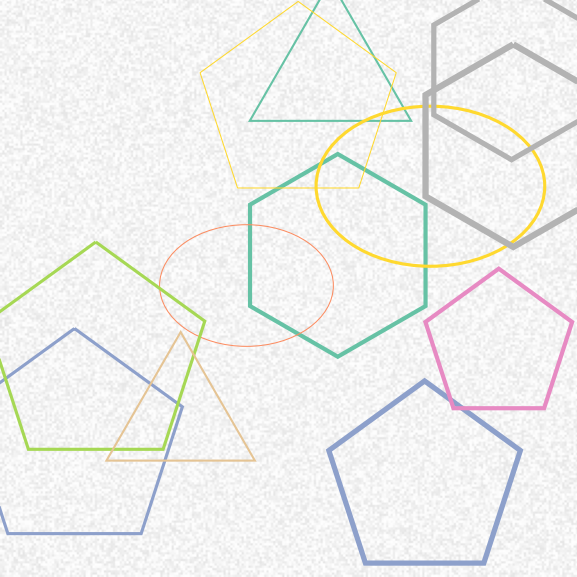[{"shape": "triangle", "thickness": 1, "radius": 0.81, "center": [0.572, 0.87]}, {"shape": "hexagon", "thickness": 2, "radius": 0.88, "center": [0.585, 0.557]}, {"shape": "oval", "thickness": 0.5, "radius": 0.75, "center": [0.427, 0.505]}, {"shape": "pentagon", "thickness": 1.5, "radius": 0.98, "center": [0.129, 0.234]}, {"shape": "pentagon", "thickness": 2.5, "radius": 0.87, "center": [0.735, 0.165]}, {"shape": "pentagon", "thickness": 2, "radius": 0.67, "center": [0.864, 0.4]}, {"shape": "pentagon", "thickness": 1.5, "radius": 0.99, "center": [0.166, 0.382]}, {"shape": "oval", "thickness": 1.5, "radius": 0.99, "center": [0.745, 0.677]}, {"shape": "pentagon", "thickness": 0.5, "radius": 0.89, "center": [0.516, 0.818]}, {"shape": "triangle", "thickness": 1, "radius": 0.74, "center": [0.313, 0.276]}, {"shape": "hexagon", "thickness": 3, "radius": 0.88, "center": [0.889, 0.747]}, {"shape": "hexagon", "thickness": 2.5, "radius": 0.78, "center": [0.886, 0.878]}]